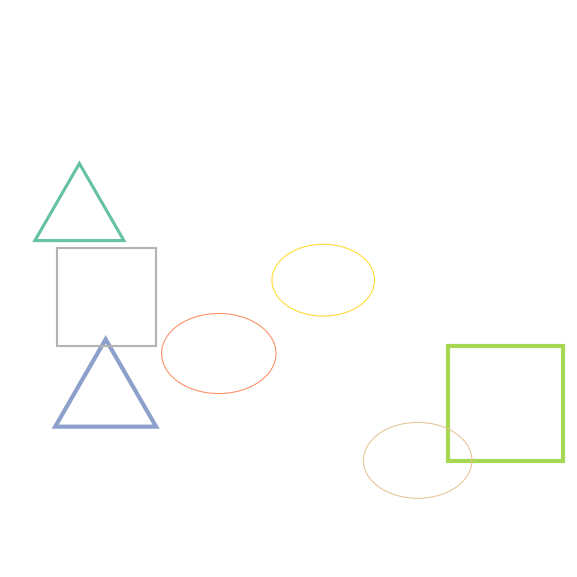[{"shape": "triangle", "thickness": 1.5, "radius": 0.45, "center": [0.137, 0.627]}, {"shape": "oval", "thickness": 0.5, "radius": 0.5, "center": [0.379, 0.387]}, {"shape": "triangle", "thickness": 2, "radius": 0.5, "center": [0.183, 0.311]}, {"shape": "square", "thickness": 2, "radius": 0.5, "center": [0.875, 0.3]}, {"shape": "oval", "thickness": 0.5, "radius": 0.44, "center": [0.56, 0.514]}, {"shape": "oval", "thickness": 0.5, "radius": 0.47, "center": [0.723, 0.202]}, {"shape": "square", "thickness": 1, "radius": 0.43, "center": [0.185, 0.485]}]